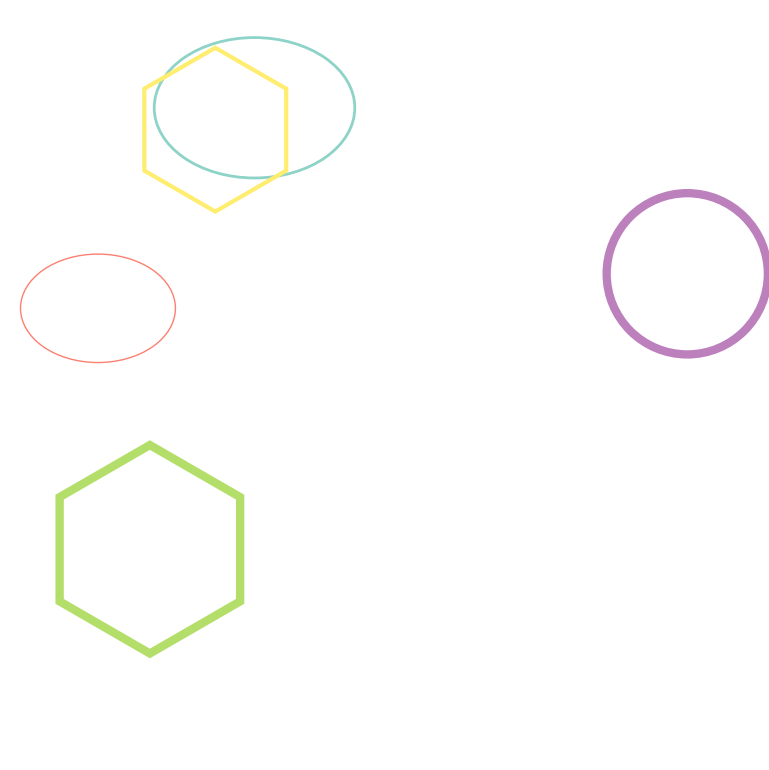[{"shape": "oval", "thickness": 1, "radius": 0.65, "center": [0.331, 0.86]}, {"shape": "oval", "thickness": 0.5, "radius": 0.5, "center": [0.127, 0.6]}, {"shape": "hexagon", "thickness": 3, "radius": 0.68, "center": [0.195, 0.287]}, {"shape": "circle", "thickness": 3, "radius": 0.52, "center": [0.893, 0.644]}, {"shape": "hexagon", "thickness": 1.5, "radius": 0.53, "center": [0.28, 0.832]}]